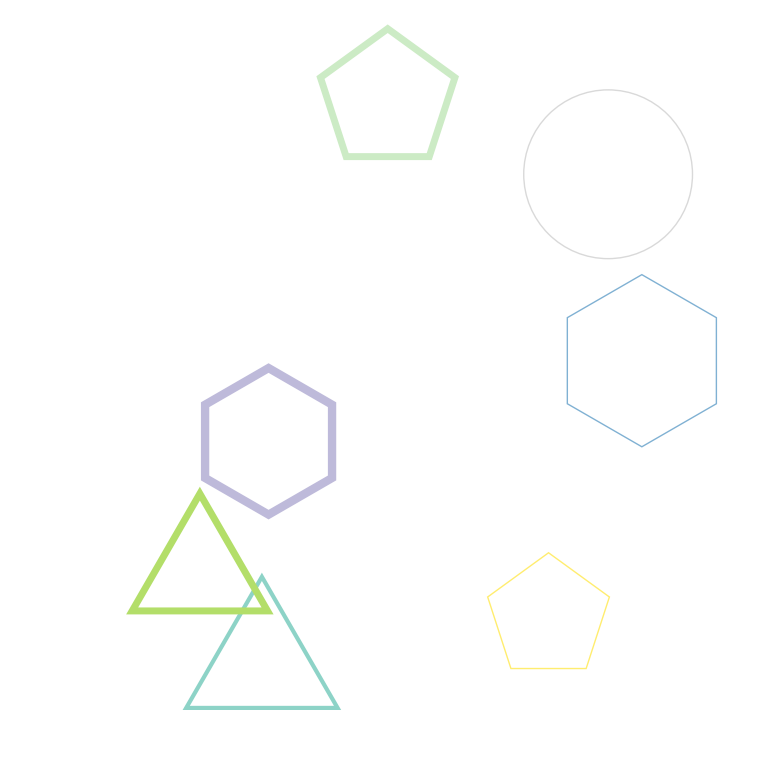[{"shape": "triangle", "thickness": 1.5, "radius": 0.57, "center": [0.34, 0.137]}, {"shape": "hexagon", "thickness": 3, "radius": 0.48, "center": [0.349, 0.427]}, {"shape": "hexagon", "thickness": 0.5, "radius": 0.56, "center": [0.834, 0.532]}, {"shape": "triangle", "thickness": 2.5, "radius": 0.51, "center": [0.26, 0.257]}, {"shape": "circle", "thickness": 0.5, "radius": 0.55, "center": [0.79, 0.774]}, {"shape": "pentagon", "thickness": 2.5, "radius": 0.46, "center": [0.504, 0.871]}, {"shape": "pentagon", "thickness": 0.5, "radius": 0.42, "center": [0.712, 0.199]}]